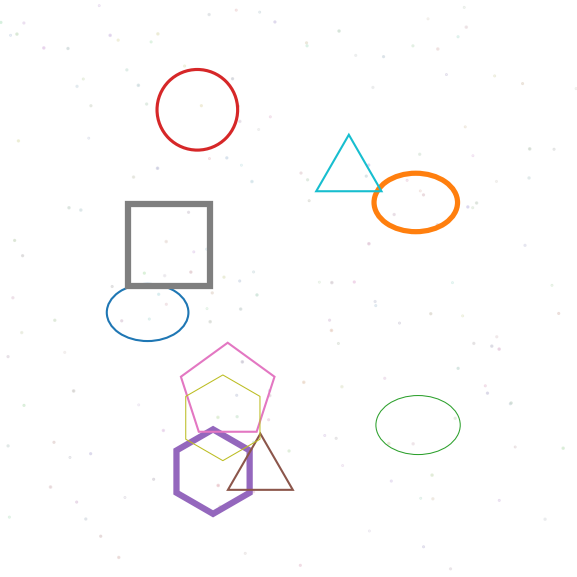[{"shape": "oval", "thickness": 1, "radius": 0.35, "center": [0.256, 0.458]}, {"shape": "oval", "thickness": 2.5, "radius": 0.36, "center": [0.72, 0.649]}, {"shape": "oval", "thickness": 0.5, "radius": 0.37, "center": [0.724, 0.263]}, {"shape": "circle", "thickness": 1.5, "radius": 0.35, "center": [0.342, 0.809]}, {"shape": "hexagon", "thickness": 3, "radius": 0.37, "center": [0.369, 0.183]}, {"shape": "triangle", "thickness": 1, "radius": 0.32, "center": [0.451, 0.183]}, {"shape": "pentagon", "thickness": 1, "radius": 0.43, "center": [0.394, 0.32]}, {"shape": "square", "thickness": 3, "radius": 0.35, "center": [0.293, 0.575]}, {"shape": "hexagon", "thickness": 0.5, "radius": 0.37, "center": [0.386, 0.276]}, {"shape": "triangle", "thickness": 1, "radius": 0.33, "center": [0.604, 0.701]}]